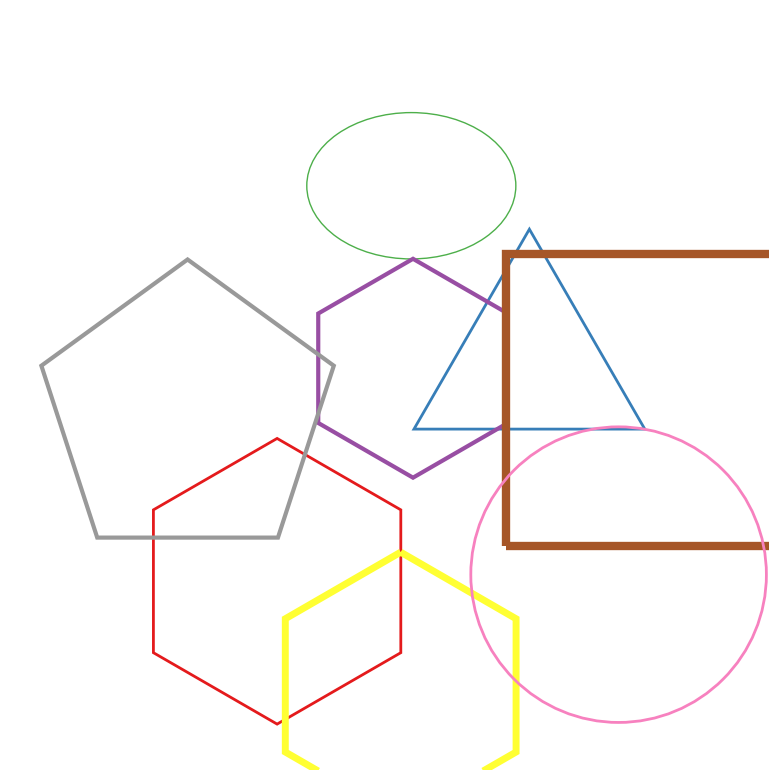[{"shape": "hexagon", "thickness": 1, "radius": 0.93, "center": [0.36, 0.245]}, {"shape": "triangle", "thickness": 1, "radius": 0.87, "center": [0.688, 0.529]}, {"shape": "oval", "thickness": 0.5, "radius": 0.68, "center": [0.534, 0.759]}, {"shape": "hexagon", "thickness": 1.5, "radius": 0.71, "center": [0.536, 0.522]}, {"shape": "hexagon", "thickness": 2.5, "radius": 0.87, "center": [0.52, 0.11]}, {"shape": "square", "thickness": 3, "radius": 0.95, "center": [0.847, 0.481]}, {"shape": "circle", "thickness": 1, "radius": 0.96, "center": [0.803, 0.254]}, {"shape": "pentagon", "thickness": 1.5, "radius": 1.0, "center": [0.244, 0.463]}]